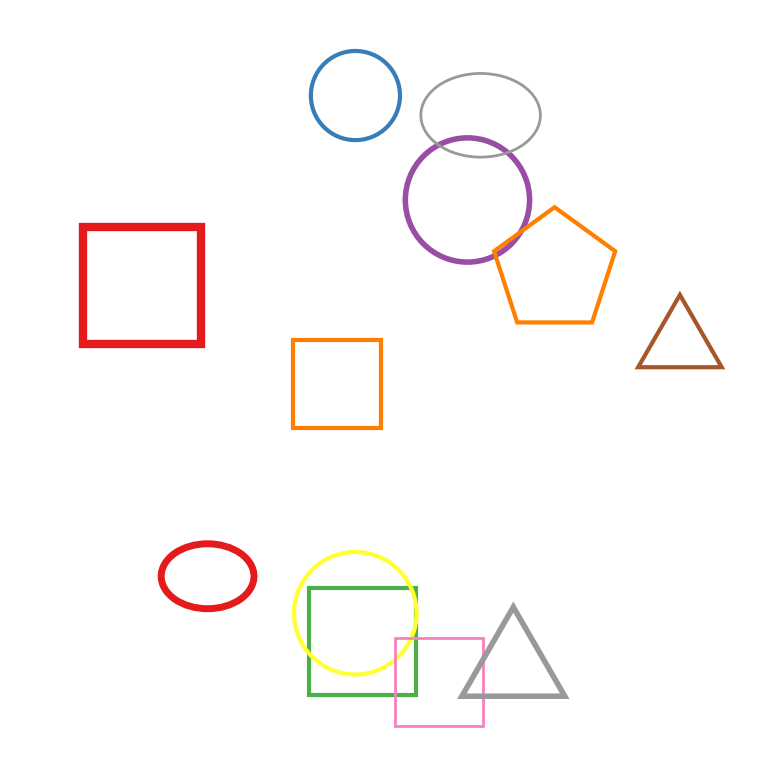[{"shape": "oval", "thickness": 2.5, "radius": 0.3, "center": [0.27, 0.252]}, {"shape": "square", "thickness": 3, "radius": 0.38, "center": [0.184, 0.629]}, {"shape": "circle", "thickness": 1.5, "radius": 0.29, "center": [0.462, 0.876]}, {"shape": "square", "thickness": 1.5, "radius": 0.35, "center": [0.471, 0.166]}, {"shape": "circle", "thickness": 2, "radius": 0.4, "center": [0.607, 0.74]}, {"shape": "square", "thickness": 1.5, "radius": 0.29, "center": [0.438, 0.501]}, {"shape": "pentagon", "thickness": 1.5, "radius": 0.41, "center": [0.72, 0.648]}, {"shape": "circle", "thickness": 1.5, "radius": 0.4, "center": [0.461, 0.204]}, {"shape": "triangle", "thickness": 1.5, "radius": 0.31, "center": [0.883, 0.554]}, {"shape": "square", "thickness": 1, "radius": 0.29, "center": [0.57, 0.114]}, {"shape": "oval", "thickness": 1, "radius": 0.39, "center": [0.624, 0.85]}, {"shape": "triangle", "thickness": 2, "radius": 0.39, "center": [0.667, 0.134]}]